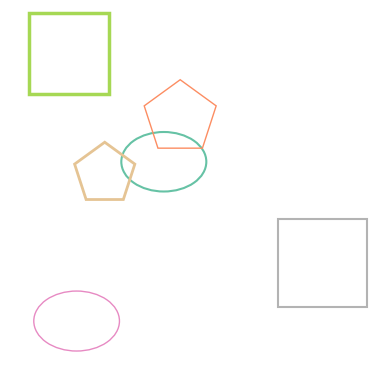[{"shape": "oval", "thickness": 1.5, "radius": 0.55, "center": [0.426, 0.58]}, {"shape": "pentagon", "thickness": 1, "radius": 0.49, "center": [0.468, 0.695]}, {"shape": "oval", "thickness": 1, "radius": 0.56, "center": [0.199, 0.166]}, {"shape": "square", "thickness": 2.5, "radius": 0.52, "center": [0.18, 0.861]}, {"shape": "pentagon", "thickness": 2, "radius": 0.41, "center": [0.272, 0.548]}, {"shape": "square", "thickness": 1.5, "radius": 0.57, "center": [0.838, 0.318]}]